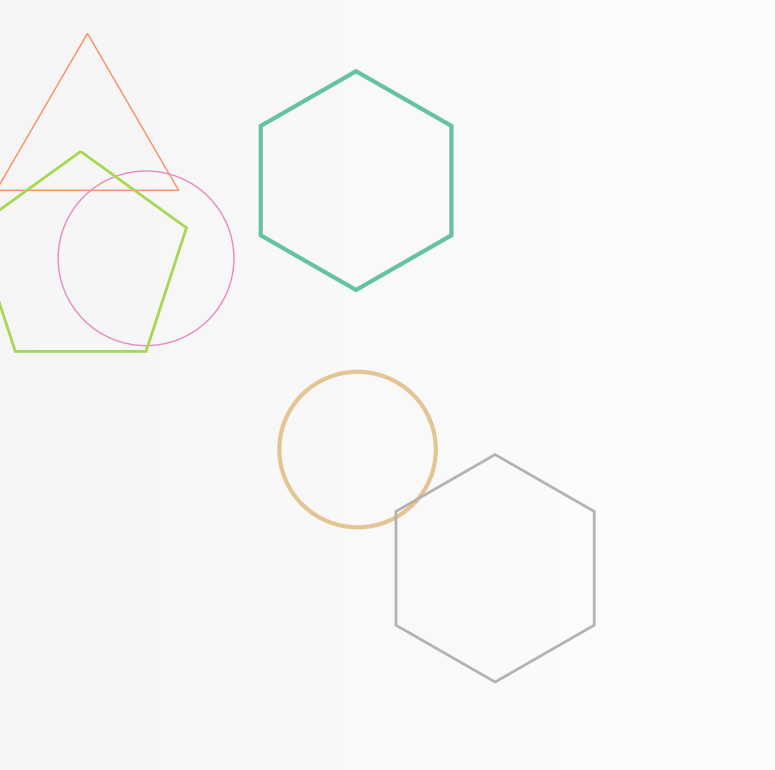[{"shape": "hexagon", "thickness": 1.5, "radius": 0.71, "center": [0.459, 0.765]}, {"shape": "triangle", "thickness": 0.5, "radius": 0.68, "center": [0.113, 0.821]}, {"shape": "circle", "thickness": 0.5, "radius": 0.57, "center": [0.188, 0.665]}, {"shape": "pentagon", "thickness": 1, "radius": 0.72, "center": [0.104, 0.66]}, {"shape": "circle", "thickness": 1.5, "radius": 0.5, "center": [0.461, 0.416]}, {"shape": "hexagon", "thickness": 1, "radius": 0.74, "center": [0.639, 0.262]}]